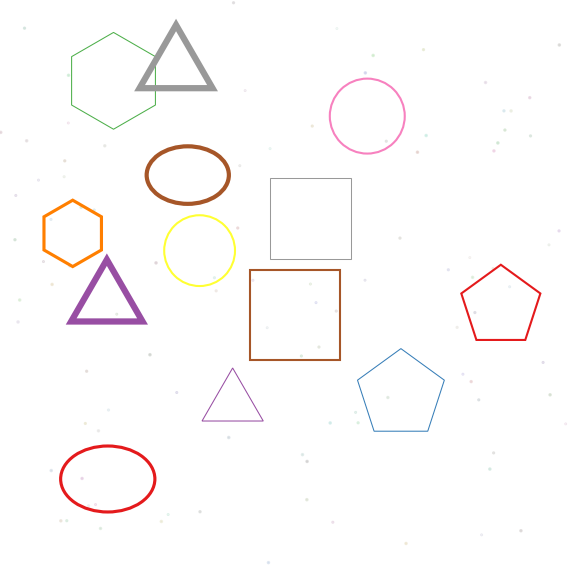[{"shape": "pentagon", "thickness": 1, "radius": 0.36, "center": [0.867, 0.469]}, {"shape": "oval", "thickness": 1.5, "radius": 0.41, "center": [0.187, 0.17]}, {"shape": "pentagon", "thickness": 0.5, "radius": 0.4, "center": [0.694, 0.316]}, {"shape": "hexagon", "thickness": 0.5, "radius": 0.42, "center": [0.197, 0.859]}, {"shape": "triangle", "thickness": 3, "radius": 0.36, "center": [0.185, 0.478]}, {"shape": "triangle", "thickness": 0.5, "radius": 0.31, "center": [0.403, 0.301]}, {"shape": "hexagon", "thickness": 1.5, "radius": 0.29, "center": [0.126, 0.595]}, {"shape": "circle", "thickness": 1, "radius": 0.31, "center": [0.346, 0.565]}, {"shape": "square", "thickness": 1, "radius": 0.39, "center": [0.51, 0.454]}, {"shape": "oval", "thickness": 2, "radius": 0.36, "center": [0.325, 0.696]}, {"shape": "circle", "thickness": 1, "radius": 0.32, "center": [0.636, 0.798]}, {"shape": "triangle", "thickness": 3, "radius": 0.36, "center": [0.305, 0.883]}, {"shape": "square", "thickness": 0.5, "radius": 0.35, "center": [0.538, 0.621]}]